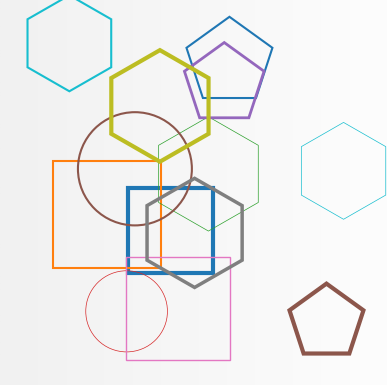[{"shape": "square", "thickness": 3, "radius": 0.55, "center": [0.44, 0.402]}, {"shape": "pentagon", "thickness": 1.5, "radius": 0.58, "center": [0.592, 0.84]}, {"shape": "square", "thickness": 1.5, "radius": 0.7, "center": [0.277, 0.443]}, {"shape": "hexagon", "thickness": 0.5, "radius": 0.74, "center": [0.538, 0.548]}, {"shape": "circle", "thickness": 0.5, "radius": 0.53, "center": [0.327, 0.191]}, {"shape": "pentagon", "thickness": 2, "radius": 0.54, "center": [0.579, 0.781]}, {"shape": "pentagon", "thickness": 3, "radius": 0.5, "center": [0.843, 0.163]}, {"shape": "circle", "thickness": 1.5, "radius": 0.74, "center": [0.348, 0.562]}, {"shape": "square", "thickness": 1, "radius": 0.67, "center": [0.459, 0.199]}, {"shape": "hexagon", "thickness": 2.5, "radius": 0.71, "center": [0.502, 0.395]}, {"shape": "hexagon", "thickness": 3, "radius": 0.72, "center": [0.413, 0.725]}, {"shape": "hexagon", "thickness": 1.5, "radius": 0.62, "center": [0.179, 0.888]}, {"shape": "hexagon", "thickness": 0.5, "radius": 0.63, "center": [0.887, 0.556]}]